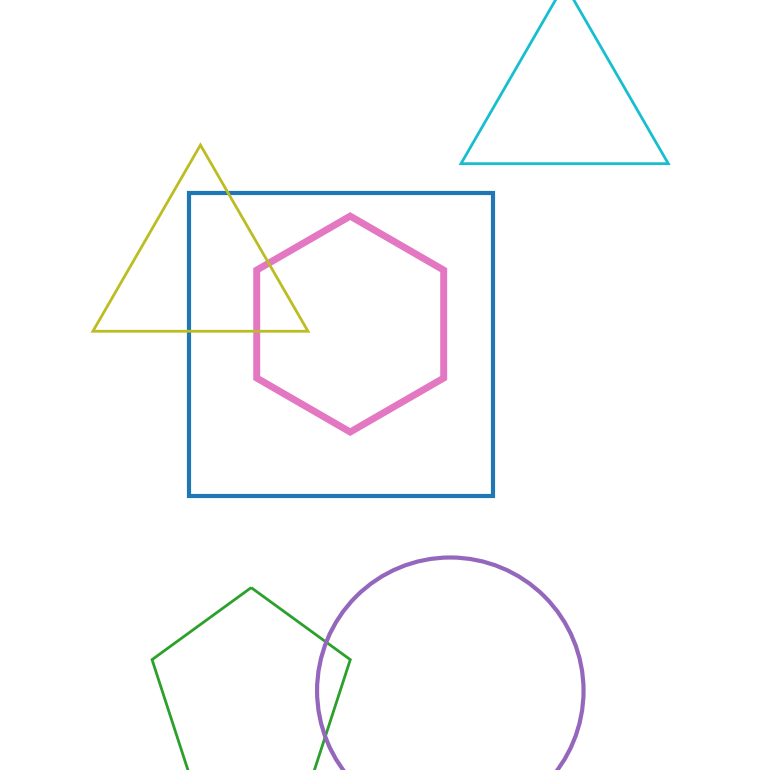[{"shape": "square", "thickness": 1.5, "radius": 0.99, "center": [0.442, 0.553]}, {"shape": "pentagon", "thickness": 1, "radius": 0.68, "center": [0.326, 0.101]}, {"shape": "circle", "thickness": 1.5, "radius": 0.87, "center": [0.585, 0.103]}, {"shape": "hexagon", "thickness": 2.5, "radius": 0.7, "center": [0.455, 0.579]}, {"shape": "triangle", "thickness": 1, "radius": 0.81, "center": [0.26, 0.65]}, {"shape": "triangle", "thickness": 1, "radius": 0.78, "center": [0.733, 0.865]}]